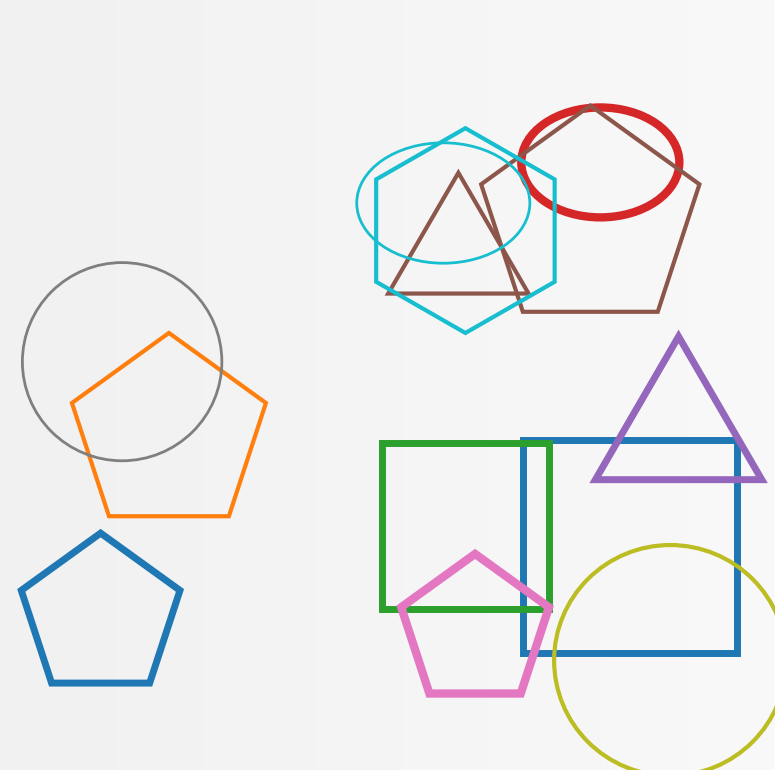[{"shape": "square", "thickness": 2.5, "radius": 0.69, "center": [0.813, 0.29]}, {"shape": "pentagon", "thickness": 2.5, "radius": 0.54, "center": [0.13, 0.2]}, {"shape": "pentagon", "thickness": 1.5, "radius": 0.66, "center": [0.218, 0.436]}, {"shape": "square", "thickness": 2.5, "radius": 0.54, "center": [0.601, 0.317]}, {"shape": "oval", "thickness": 3, "radius": 0.51, "center": [0.775, 0.789]}, {"shape": "triangle", "thickness": 2.5, "radius": 0.62, "center": [0.876, 0.439]}, {"shape": "pentagon", "thickness": 1.5, "radius": 0.74, "center": [0.762, 0.715]}, {"shape": "triangle", "thickness": 1.5, "radius": 0.52, "center": [0.591, 0.671]}, {"shape": "pentagon", "thickness": 3, "radius": 0.5, "center": [0.613, 0.18]}, {"shape": "circle", "thickness": 1, "radius": 0.64, "center": [0.158, 0.53]}, {"shape": "circle", "thickness": 1.5, "radius": 0.75, "center": [0.865, 0.142]}, {"shape": "hexagon", "thickness": 1.5, "radius": 0.66, "center": [0.601, 0.701]}, {"shape": "oval", "thickness": 1, "radius": 0.56, "center": [0.572, 0.736]}]